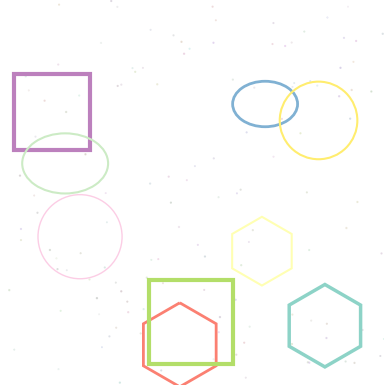[{"shape": "hexagon", "thickness": 2.5, "radius": 0.54, "center": [0.844, 0.154]}, {"shape": "hexagon", "thickness": 1.5, "radius": 0.45, "center": [0.68, 0.348]}, {"shape": "hexagon", "thickness": 2, "radius": 0.55, "center": [0.467, 0.104]}, {"shape": "oval", "thickness": 2, "radius": 0.42, "center": [0.689, 0.73]}, {"shape": "square", "thickness": 3, "radius": 0.55, "center": [0.496, 0.162]}, {"shape": "circle", "thickness": 1, "radius": 0.55, "center": [0.208, 0.385]}, {"shape": "square", "thickness": 3, "radius": 0.49, "center": [0.135, 0.709]}, {"shape": "oval", "thickness": 1.5, "radius": 0.56, "center": [0.169, 0.576]}, {"shape": "circle", "thickness": 1.5, "radius": 0.5, "center": [0.827, 0.687]}]